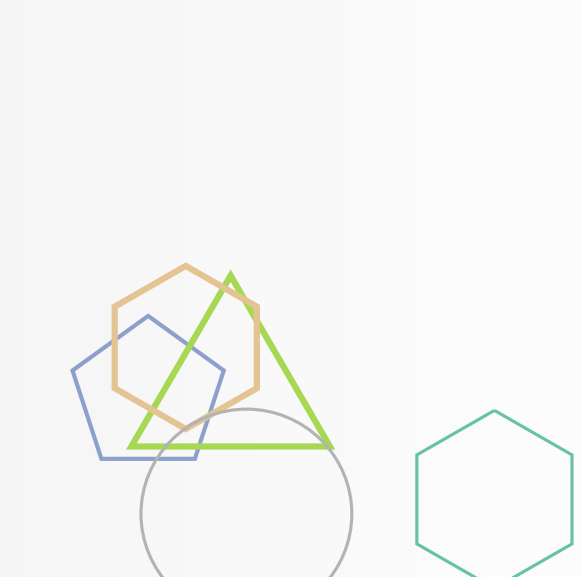[{"shape": "hexagon", "thickness": 1.5, "radius": 0.77, "center": [0.851, 0.134]}, {"shape": "pentagon", "thickness": 2, "radius": 0.68, "center": [0.255, 0.315]}, {"shape": "triangle", "thickness": 3, "radius": 0.99, "center": [0.397, 0.325]}, {"shape": "hexagon", "thickness": 3, "radius": 0.71, "center": [0.32, 0.397]}, {"shape": "circle", "thickness": 1.5, "radius": 0.91, "center": [0.424, 0.109]}]